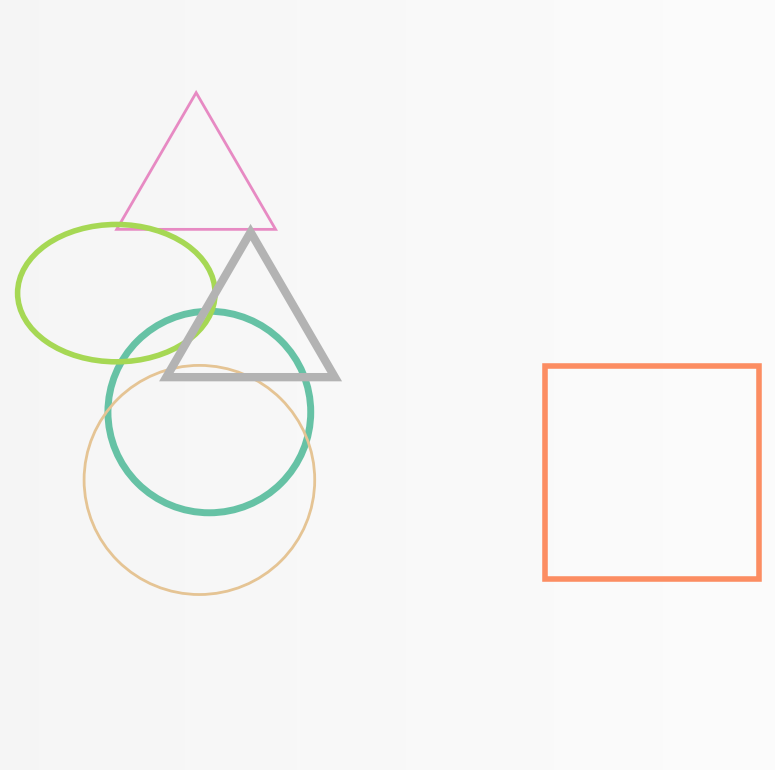[{"shape": "circle", "thickness": 2.5, "radius": 0.65, "center": [0.27, 0.465]}, {"shape": "square", "thickness": 2, "radius": 0.69, "center": [0.841, 0.386]}, {"shape": "triangle", "thickness": 1, "radius": 0.59, "center": [0.253, 0.761]}, {"shape": "oval", "thickness": 2, "radius": 0.64, "center": [0.15, 0.619]}, {"shape": "circle", "thickness": 1, "radius": 0.74, "center": [0.257, 0.377]}, {"shape": "triangle", "thickness": 3, "radius": 0.63, "center": [0.323, 0.573]}]